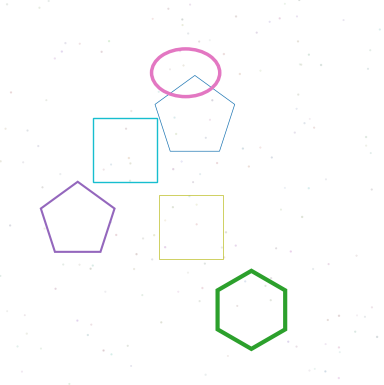[{"shape": "pentagon", "thickness": 0.5, "radius": 0.54, "center": [0.506, 0.695]}, {"shape": "hexagon", "thickness": 3, "radius": 0.51, "center": [0.653, 0.195]}, {"shape": "pentagon", "thickness": 1.5, "radius": 0.5, "center": [0.202, 0.427]}, {"shape": "oval", "thickness": 2.5, "radius": 0.44, "center": [0.482, 0.811]}, {"shape": "square", "thickness": 0.5, "radius": 0.41, "center": [0.496, 0.411]}, {"shape": "square", "thickness": 1, "radius": 0.42, "center": [0.325, 0.61]}]